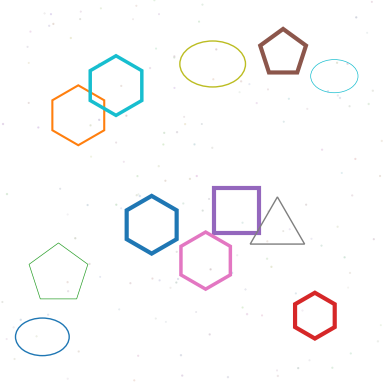[{"shape": "hexagon", "thickness": 3, "radius": 0.37, "center": [0.394, 0.416]}, {"shape": "oval", "thickness": 1, "radius": 0.35, "center": [0.11, 0.125]}, {"shape": "hexagon", "thickness": 1.5, "radius": 0.39, "center": [0.203, 0.701]}, {"shape": "pentagon", "thickness": 0.5, "radius": 0.4, "center": [0.152, 0.289]}, {"shape": "hexagon", "thickness": 3, "radius": 0.3, "center": [0.818, 0.18]}, {"shape": "square", "thickness": 3, "radius": 0.29, "center": [0.613, 0.454]}, {"shape": "pentagon", "thickness": 3, "radius": 0.31, "center": [0.735, 0.862]}, {"shape": "hexagon", "thickness": 2.5, "radius": 0.37, "center": [0.534, 0.323]}, {"shape": "triangle", "thickness": 1, "radius": 0.41, "center": [0.721, 0.407]}, {"shape": "oval", "thickness": 1, "radius": 0.43, "center": [0.552, 0.834]}, {"shape": "oval", "thickness": 0.5, "radius": 0.31, "center": [0.868, 0.802]}, {"shape": "hexagon", "thickness": 2.5, "radius": 0.39, "center": [0.301, 0.778]}]